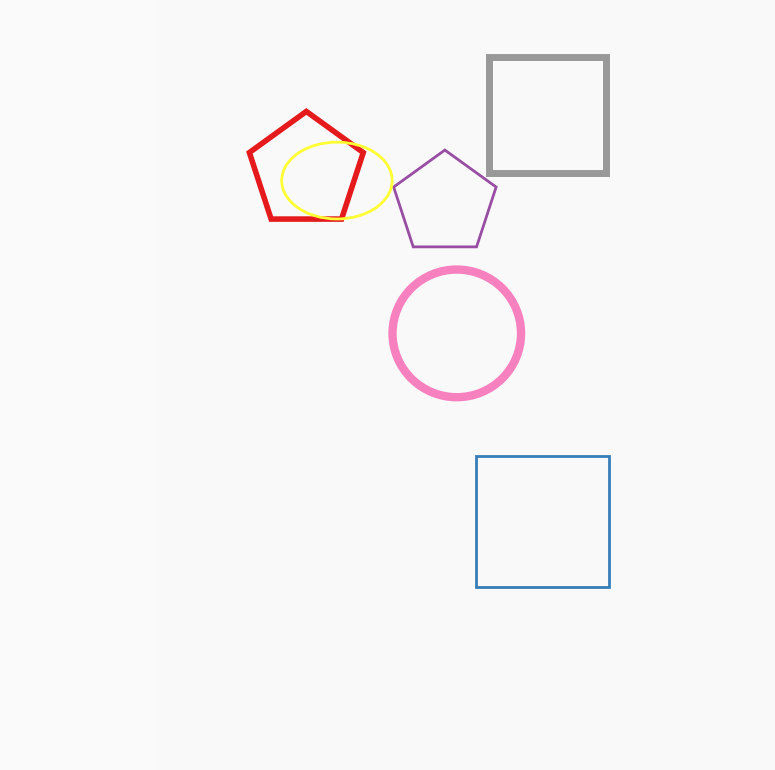[{"shape": "pentagon", "thickness": 2, "radius": 0.39, "center": [0.395, 0.778]}, {"shape": "square", "thickness": 1, "radius": 0.43, "center": [0.7, 0.323]}, {"shape": "pentagon", "thickness": 1, "radius": 0.35, "center": [0.574, 0.736]}, {"shape": "oval", "thickness": 1, "radius": 0.36, "center": [0.435, 0.766]}, {"shape": "circle", "thickness": 3, "radius": 0.41, "center": [0.589, 0.567]}, {"shape": "square", "thickness": 2.5, "radius": 0.38, "center": [0.707, 0.85]}]